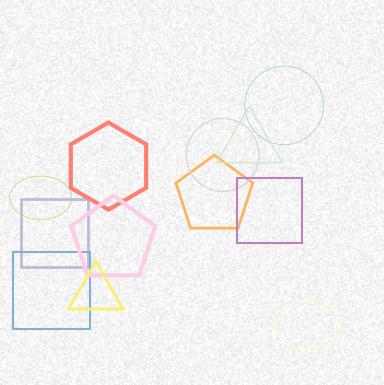[{"shape": "circle", "thickness": 0.5, "radius": 0.51, "center": [0.738, 0.726]}, {"shape": "oval", "thickness": 0.5, "radius": 0.43, "center": [0.801, 0.155]}, {"shape": "square", "thickness": 2, "radius": 0.44, "center": [0.142, 0.395]}, {"shape": "hexagon", "thickness": 3, "radius": 0.57, "center": [0.282, 0.569]}, {"shape": "square", "thickness": 1.5, "radius": 0.5, "center": [0.133, 0.245]}, {"shape": "pentagon", "thickness": 2, "radius": 0.52, "center": [0.557, 0.492]}, {"shape": "oval", "thickness": 0.5, "radius": 0.4, "center": [0.106, 0.486]}, {"shape": "pentagon", "thickness": 3, "radius": 0.57, "center": [0.294, 0.378]}, {"shape": "circle", "thickness": 1, "radius": 0.47, "center": [0.579, 0.597]}, {"shape": "square", "thickness": 1.5, "radius": 0.42, "center": [0.701, 0.453]}, {"shape": "triangle", "thickness": 1, "radius": 0.49, "center": [0.648, 0.627]}, {"shape": "triangle", "thickness": 2, "radius": 0.41, "center": [0.249, 0.238]}]